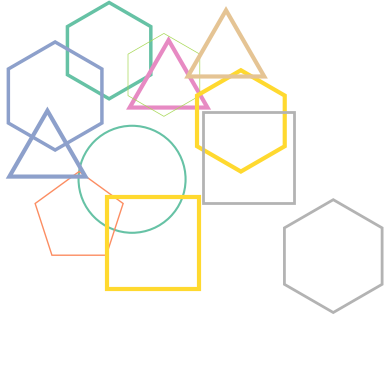[{"shape": "circle", "thickness": 1.5, "radius": 0.69, "center": [0.343, 0.534]}, {"shape": "hexagon", "thickness": 2.5, "radius": 0.63, "center": [0.283, 0.868]}, {"shape": "pentagon", "thickness": 1, "radius": 0.6, "center": [0.206, 0.434]}, {"shape": "hexagon", "thickness": 2.5, "radius": 0.7, "center": [0.143, 0.751]}, {"shape": "triangle", "thickness": 3, "radius": 0.57, "center": [0.123, 0.598]}, {"shape": "triangle", "thickness": 3, "radius": 0.58, "center": [0.438, 0.779]}, {"shape": "hexagon", "thickness": 0.5, "radius": 0.54, "center": [0.426, 0.805]}, {"shape": "square", "thickness": 3, "radius": 0.59, "center": [0.397, 0.369]}, {"shape": "hexagon", "thickness": 3, "radius": 0.66, "center": [0.626, 0.686]}, {"shape": "triangle", "thickness": 3, "radius": 0.57, "center": [0.587, 0.859]}, {"shape": "hexagon", "thickness": 2, "radius": 0.73, "center": [0.866, 0.335]}, {"shape": "square", "thickness": 2, "radius": 0.59, "center": [0.645, 0.591]}]